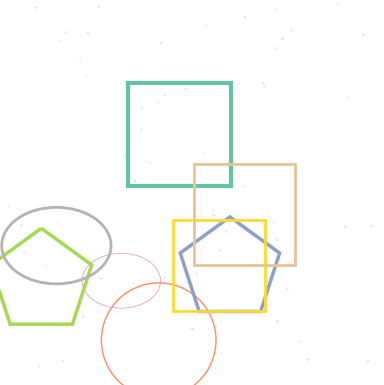[{"shape": "square", "thickness": 3, "radius": 0.67, "center": [0.467, 0.651]}, {"shape": "circle", "thickness": 1, "radius": 0.74, "center": [0.412, 0.116]}, {"shape": "pentagon", "thickness": 2.5, "radius": 0.68, "center": [0.597, 0.301]}, {"shape": "oval", "thickness": 0.5, "radius": 0.51, "center": [0.315, 0.271]}, {"shape": "pentagon", "thickness": 2.5, "radius": 0.69, "center": [0.107, 0.269]}, {"shape": "square", "thickness": 2, "radius": 0.59, "center": [0.569, 0.311]}, {"shape": "square", "thickness": 2, "radius": 0.65, "center": [0.636, 0.443]}, {"shape": "oval", "thickness": 2, "radius": 0.71, "center": [0.146, 0.362]}]